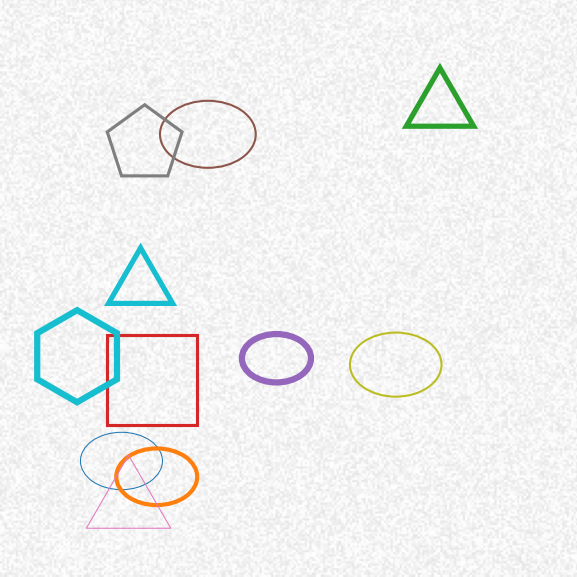[{"shape": "oval", "thickness": 0.5, "radius": 0.35, "center": [0.21, 0.201]}, {"shape": "oval", "thickness": 2, "radius": 0.35, "center": [0.271, 0.174]}, {"shape": "triangle", "thickness": 2.5, "radius": 0.34, "center": [0.762, 0.814]}, {"shape": "square", "thickness": 1.5, "radius": 0.39, "center": [0.263, 0.341]}, {"shape": "oval", "thickness": 3, "radius": 0.3, "center": [0.479, 0.379]}, {"shape": "oval", "thickness": 1, "radius": 0.41, "center": [0.36, 0.767]}, {"shape": "triangle", "thickness": 0.5, "radius": 0.42, "center": [0.223, 0.127]}, {"shape": "pentagon", "thickness": 1.5, "radius": 0.34, "center": [0.25, 0.75]}, {"shape": "oval", "thickness": 1, "radius": 0.4, "center": [0.685, 0.368]}, {"shape": "triangle", "thickness": 2.5, "radius": 0.32, "center": [0.243, 0.506]}, {"shape": "hexagon", "thickness": 3, "radius": 0.4, "center": [0.134, 0.382]}]